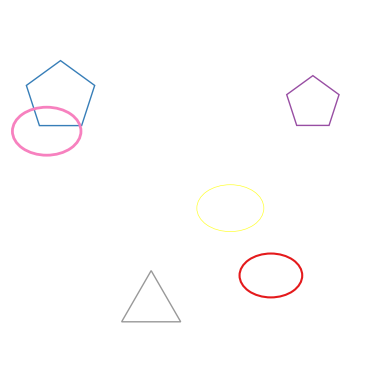[{"shape": "oval", "thickness": 1.5, "radius": 0.41, "center": [0.704, 0.285]}, {"shape": "pentagon", "thickness": 1, "radius": 0.47, "center": [0.157, 0.749]}, {"shape": "pentagon", "thickness": 1, "radius": 0.36, "center": [0.813, 0.732]}, {"shape": "oval", "thickness": 0.5, "radius": 0.44, "center": [0.598, 0.459]}, {"shape": "oval", "thickness": 2, "radius": 0.45, "center": [0.121, 0.659]}, {"shape": "triangle", "thickness": 1, "radius": 0.44, "center": [0.393, 0.208]}]